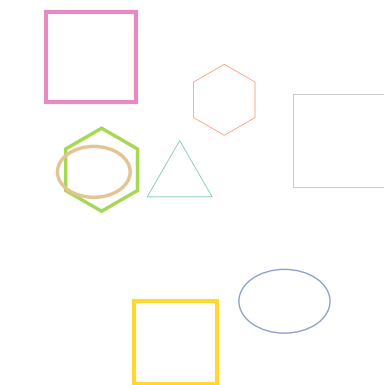[{"shape": "triangle", "thickness": 0.5, "radius": 0.49, "center": [0.467, 0.537]}, {"shape": "hexagon", "thickness": 0.5, "radius": 0.46, "center": [0.583, 0.741]}, {"shape": "oval", "thickness": 1, "radius": 0.59, "center": [0.739, 0.218]}, {"shape": "square", "thickness": 3, "radius": 0.58, "center": [0.237, 0.853]}, {"shape": "hexagon", "thickness": 2.5, "radius": 0.54, "center": [0.264, 0.559]}, {"shape": "square", "thickness": 3, "radius": 0.54, "center": [0.457, 0.111]}, {"shape": "oval", "thickness": 2.5, "radius": 0.47, "center": [0.244, 0.554]}, {"shape": "square", "thickness": 0.5, "radius": 0.6, "center": [0.88, 0.635]}]